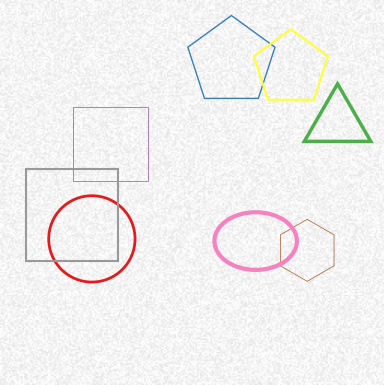[{"shape": "circle", "thickness": 2, "radius": 0.56, "center": [0.239, 0.379]}, {"shape": "pentagon", "thickness": 1, "radius": 0.6, "center": [0.601, 0.841]}, {"shape": "triangle", "thickness": 2.5, "radius": 0.5, "center": [0.877, 0.683]}, {"shape": "square", "thickness": 0.5, "radius": 0.49, "center": [0.288, 0.626]}, {"shape": "pentagon", "thickness": 1.5, "radius": 0.51, "center": [0.756, 0.823]}, {"shape": "hexagon", "thickness": 0.5, "radius": 0.4, "center": [0.798, 0.35]}, {"shape": "oval", "thickness": 3, "radius": 0.54, "center": [0.664, 0.374]}, {"shape": "square", "thickness": 1.5, "radius": 0.6, "center": [0.186, 0.441]}]